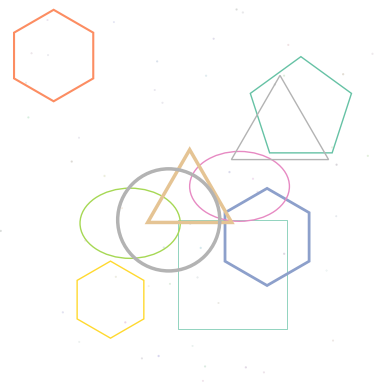[{"shape": "square", "thickness": 0.5, "radius": 0.71, "center": [0.604, 0.287]}, {"shape": "pentagon", "thickness": 1, "radius": 0.69, "center": [0.782, 0.715]}, {"shape": "hexagon", "thickness": 1.5, "radius": 0.59, "center": [0.139, 0.856]}, {"shape": "hexagon", "thickness": 2, "radius": 0.63, "center": [0.694, 0.385]}, {"shape": "oval", "thickness": 1, "radius": 0.65, "center": [0.622, 0.516]}, {"shape": "oval", "thickness": 1, "radius": 0.65, "center": [0.338, 0.42]}, {"shape": "hexagon", "thickness": 1, "radius": 0.5, "center": [0.287, 0.222]}, {"shape": "triangle", "thickness": 2.5, "radius": 0.63, "center": [0.493, 0.485]}, {"shape": "triangle", "thickness": 1, "radius": 0.73, "center": [0.727, 0.658]}, {"shape": "circle", "thickness": 2.5, "radius": 0.66, "center": [0.438, 0.429]}]